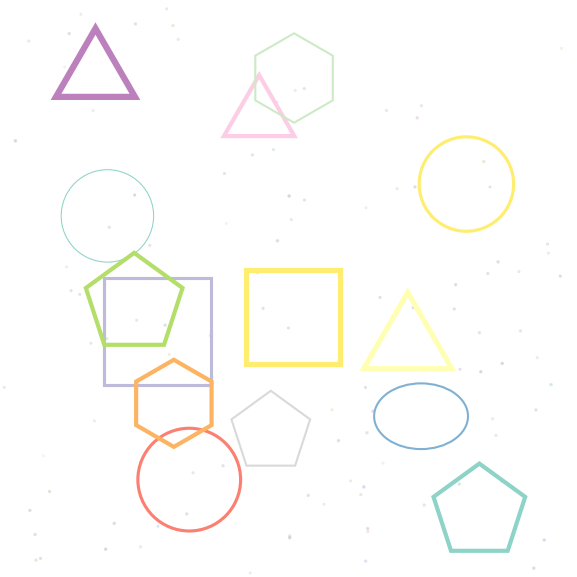[{"shape": "pentagon", "thickness": 2, "radius": 0.42, "center": [0.83, 0.113]}, {"shape": "circle", "thickness": 0.5, "radius": 0.4, "center": [0.186, 0.625]}, {"shape": "triangle", "thickness": 2.5, "radius": 0.44, "center": [0.706, 0.405]}, {"shape": "square", "thickness": 1.5, "radius": 0.46, "center": [0.272, 0.424]}, {"shape": "circle", "thickness": 1.5, "radius": 0.44, "center": [0.328, 0.169]}, {"shape": "oval", "thickness": 1, "radius": 0.41, "center": [0.729, 0.278]}, {"shape": "hexagon", "thickness": 2, "radius": 0.38, "center": [0.301, 0.301]}, {"shape": "pentagon", "thickness": 2, "radius": 0.44, "center": [0.232, 0.473]}, {"shape": "triangle", "thickness": 2, "radius": 0.35, "center": [0.449, 0.799]}, {"shape": "pentagon", "thickness": 1, "radius": 0.36, "center": [0.469, 0.251]}, {"shape": "triangle", "thickness": 3, "radius": 0.39, "center": [0.165, 0.871]}, {"shape": "hexagon", "thickness": 1, "radius": 0.39, "center": [0.509, 0.864]}, {"shape": "square", "thickness": 2.5, "radius": 0.41, "center": [0.507, 0.45]}, {"shape": "circle", "thickness": 1.5, "radius": 0.41, "center": [0.808, 0.68]}]